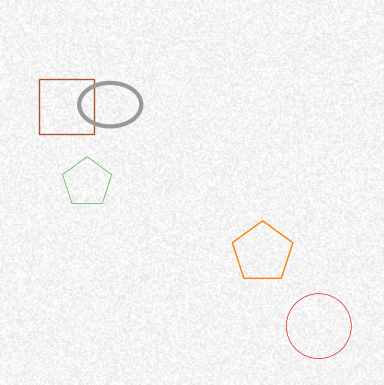[{"shape": "circle", "thickness": 0.5, "radius": 0.42, "center": [0.828, 0.153]}, {"shape": "pentagon", "thickness": 0.5, "radius": 0.34, "center": [0.226, 0.526]}, {"shape": "pentagon", "thickness": 1, "radius": 0.41, "center": [0.682, 0.344]}, {"shape": "square", "thickness": 1, "radius": 0.36, "center": [0.172, 0.723]}, {"shape": "oval", "thickness": 3, "radius": 0.4, "center": [0.286, 0.728]}]